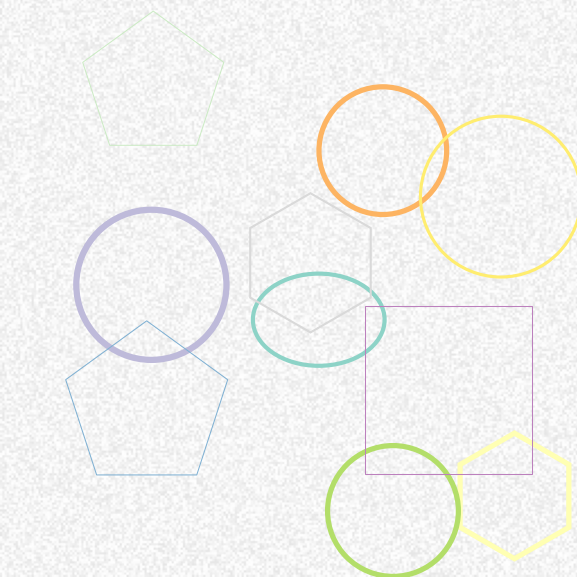[{"shape": "oval", "thickness": 2, "radius": 0.57, "center": [0.552, 0.446]}, {"shape": "hexagon", "thickness": 2.5, "radius": 0.54, "center": [0.891, 0.14]}, {"shape": "circle", "thickness": 3, "radius": 0.65, "center": [0.262, 0.506]}, {"shape": "pentagon", "thickness": 0.5, "radius": 0.74, "center": [0.254, 0.296]}, {"shape": "circle", "thickness": 2.5, "radius": 0.55, "center": [0.663, 0.738]}, {"shape": "circle", "thickness": 2.5, "radius": 0.57, "center": [0.68, 0.114]}, {"shape": "hexagon", "thickness": 1, "radius": 0.6, "center": [0.538, 0.544]}, {"shape": "square", "thickness": 0.5, "radius": 0.72, "center": [0.777, 0.324]}, {"shape": "pentagon", "thickness": 0.5, "radius": 0.64, "center": [0.265, 0.851]}, {"shape": "circle", "thickness": 1.5, "radius": 0.7, "center": [0.867, 0.659]}]